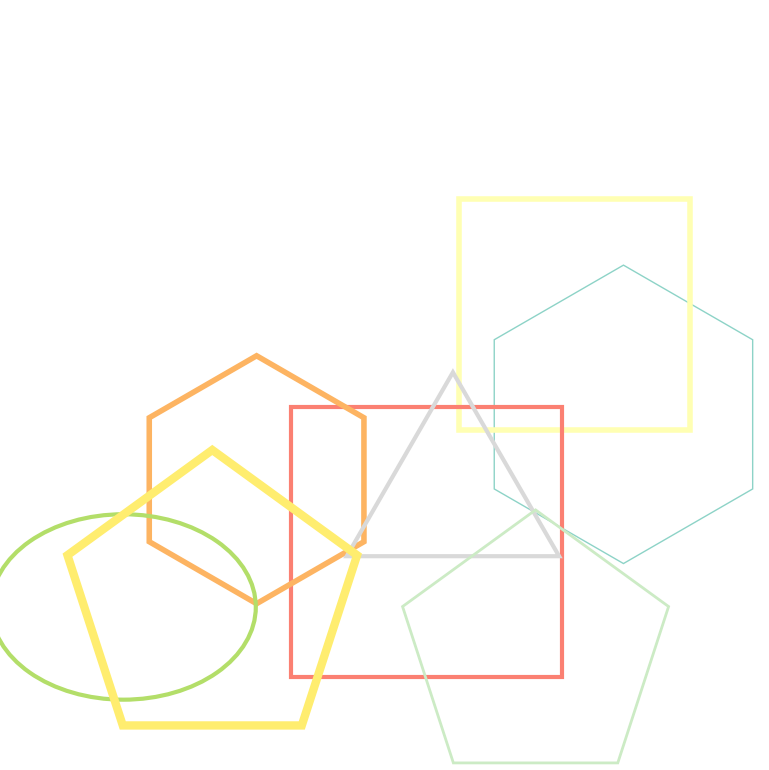[{"shape": "hexagon", "thickness": 0.5, "radius": 0.97, "center": [0.81, 0.462]}, {"shape": "square", "thickness": 2, "radius": 0.75, "center": [0.746, 0.591]}, {"shape": "square", "thickness": 1.5, "radius": 0.88, "center": [0.554, 0.296]}, {"shape": "hexagon", "thickness": 2, "radius": 0.8, "center": [0.333, 0.377]}, {"shape": "oval", "thickness": 1.5, "radius": 0.86, "center": [0.16, 0.212]}, {"shape": "triangle", "thickness": 1.5, "radius": 0.8, "center": [0.588, 0.357]}, {"shape": "pentagon", "thickness": 1, "radius": 0.91, "center": [0.696, 0.156]}, {"shape": "pentagon", "thickness": 3, "radius": 0.99, "center": [0.276, 0.218]}]